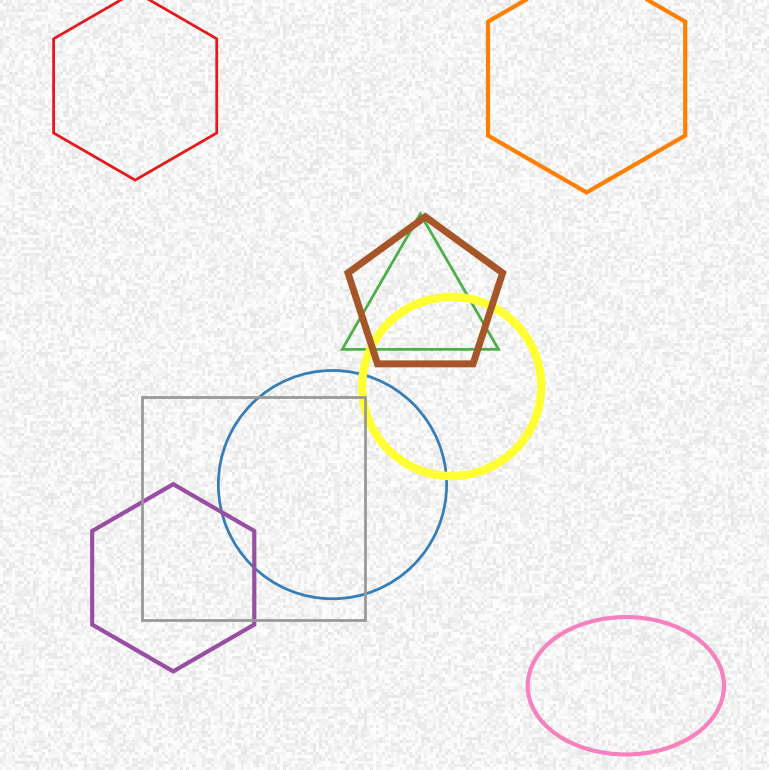[{"shape": "hexagon", "thickness": 1, "radius": 0.61, "center": [0.176, 0.888]}, {"shape": "circle", "thickness": 1, "radius": 0.74, "center": [0.432, 0.371]}, {"shape": "triangle", "thickness": 1, "radius": 0.59, "center": [0.546, 0.605]}, {"shape": "hexagon", "thickness": 1.5, "radius": 0.61, "center": [0.225, 0.25]}, {"shape": "hexagon", "thickness": 1.5, "radius": 0.74, "center": [0.762, 0.898]}, {"shape": "circle", "thickness": 3, "radius": 0.58, "center": [0.587, 0.498]}, {"shape": "pentagon", "thickness": 2.5, "radius": 0.53, "center": [0.552, 0.613]}, {"shape": "oval", "thickness": 1.5, "radius": 0.64, "center": [0.813, 0.109]}, {"shape": "square", "thickness": 1, "radius": 0.72, "center": [0.33, 0.34]}]